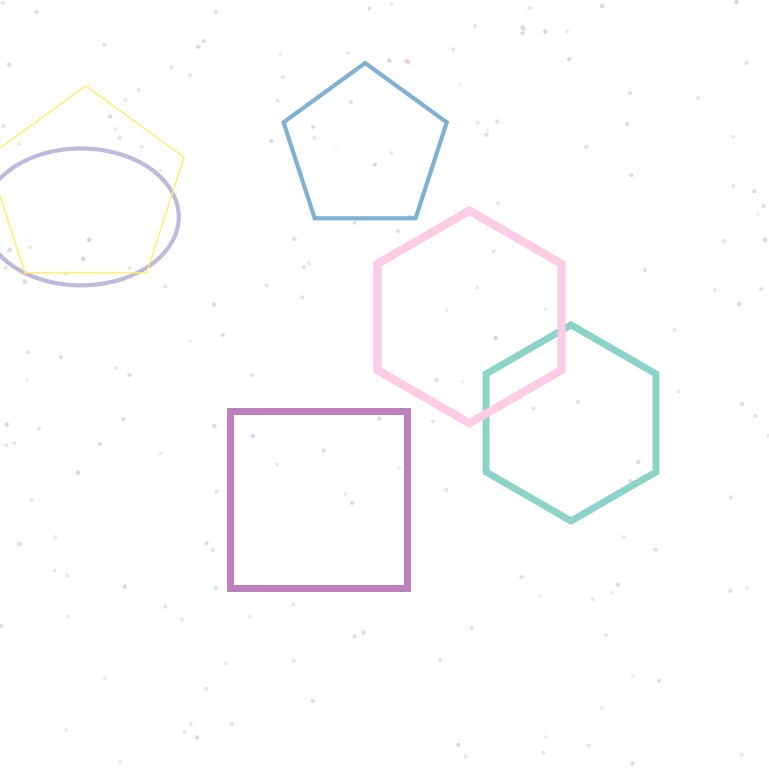[{"shape": "hexagon", "thickness": 2.5, "radius": 0.64, "center": [0.742, 0.451]}, {"shape": "oval", "thickness": 1.5, "radius": 0.64, "center": [0.105, 0.718]}, {"shape": "pentagon", "thickness": 1.5, "radius": 0.56, "center": [0.474, 0.807]}, {"shape": "hexagon", "thickness": 3, "radius": 0.69, "center": [0.61, 0.588]}, {"shape": "square", "thickness": 2.5, "radius": 0.57, "center": [0.414, 0.351]}, {"shape": "pentagon", "thickness": 0.5, "radius": 0.67, "center": [0.111, 0.754]}]